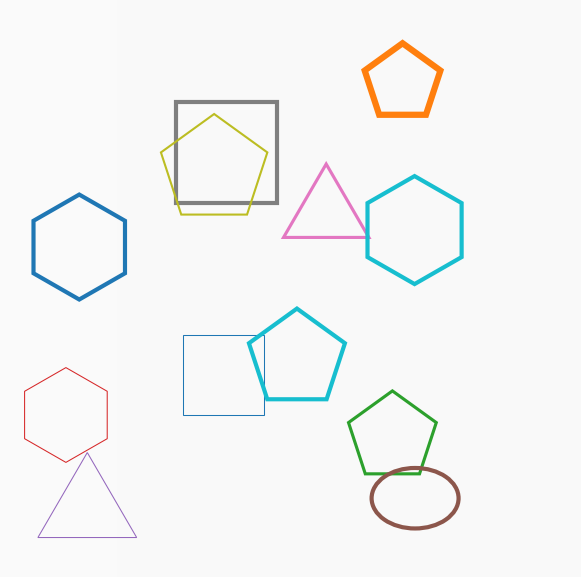[{"shape": "hexagon", "thickness": 2, "radius": 0.45, "center": [0.136, 0.571]}, {"shape": "square", "thickness": 0.5, "radius": 0.35, "center": [0.384, 0.35]}, {"shape": "pentagon", "thickness": 3, "radius": 0.34, "center": [0.693, 0.856]}, {"shape": "pentagon", "thickness": 1.5, "radius": 0.4, "center": [0.675, 0.243]}, {"shape": "hexagon", "thickness": 0.5, "radius": 0.41, "center": [0.113, 0.281]}, {"shape": "triangle", "thickness": 0.5, "radius": 0.49, "center": [0.15, 0.117]}, {"shape": "oval", "thickness": 2, "radius": 0.37, "center": [0.714, 0.136]}, {"shape": "triangle", "thickness": 1.5, "radius": 0.42, "center": [0.561, 0.63]}, {"shape": "square", "thickness": 2, "radius": 0.43, "center": [0.39, 0.735]}, {"shape": "pentagon", "thickness": 1, "radius": 0.48, "center": [0.368, 0.705]}, {"shape": "hexagon", "thickness": 2, "radius": 0.47, "center": [0.713, 0.601]}, {"shape": "pentagon", "thickness": 2, "radius": 0.43, "center": [0.511, 0.378]}]